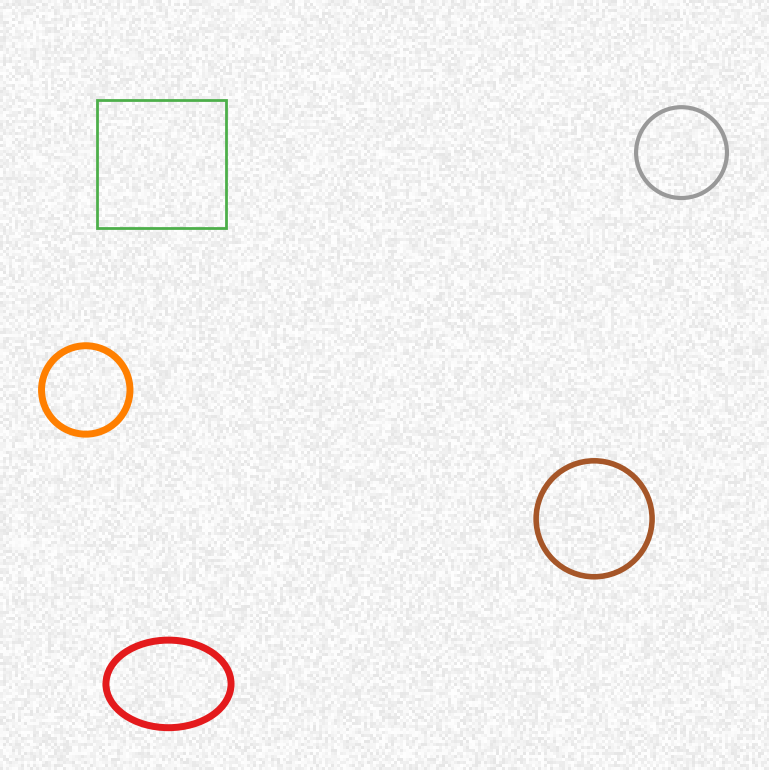[{"shape": "oval", "thickness": 2.5, "radius": 0.41, "center": [0.219, 0.112]}, {"shape": "square", "thickness": 1, "radius": 0.42, "center": [0.21, 0.787]}, {"shape": "circle", "thickness": 2.5, "radius": 0.29, "center": [0.111, 0.494]}, {"shape": "circle", "thickness": 2, "radius": 0.38, "center": [0.772, 0.326]}, {"shape": "circle", "thickness": 1.5, "radius": 0.29, "center": [0.885, 0.802]}]